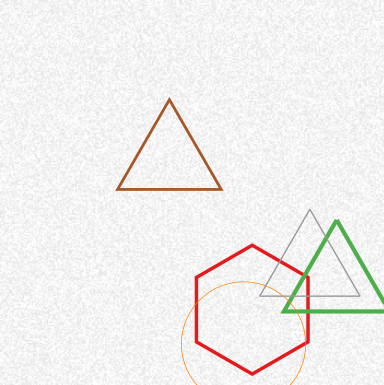[{"shape": "hexagon", "thickness": 2.5, "radius": 0.84, "center": [0.655, 0.196]}, {"shape": "triangle", "thickness": 3, "radius": 0.79, "center": [0.875, 0.27]}, {"shape": "circle", "thickness": 0.5, "radius": 0.81, "center": [0.633, 0.107]}, {"shape": "triangle", "thickness": 2, "radius": 0.78, "center": [0.44, 0.586]}, {"shape": "triangle", "thickness": 1, "radius": 0.75, "center": [0.805, 0.306]}]